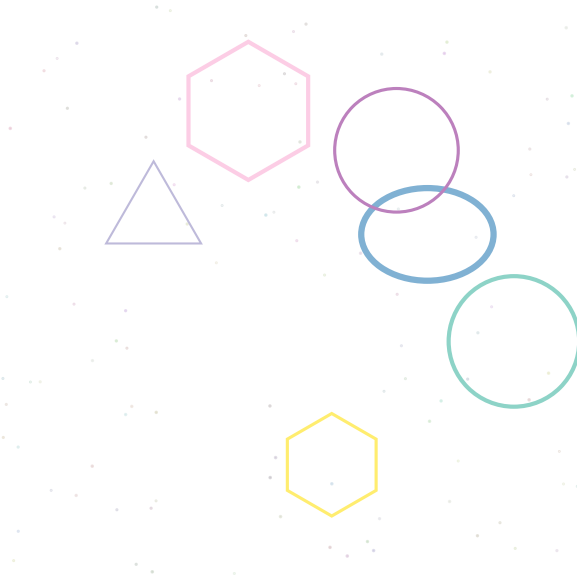[{"shape": "circle", "thickness": 2, "radius": 0.57, "center": [0.89, 0.408]}, {"shape": "triangle", "thickness": 1, "radius": 0.47, "center": [0.266, 0.625]}, {"shape": "oval", "thickness": 3, "radius": 0.57, "center": [0.74, 0.593]}, {"shape": "hexagon", "thickness": 2, "radius": 0.6, "center": [0.43, 0.807]}, {"shape": "circle", "thickness": 1.5, "radius": 0.53, "center": [0.687, 0.739]}, {"shape": "hexagon", "thickness": 1.5, "radius": 0.44, "center": [0.574, 0.194]}]